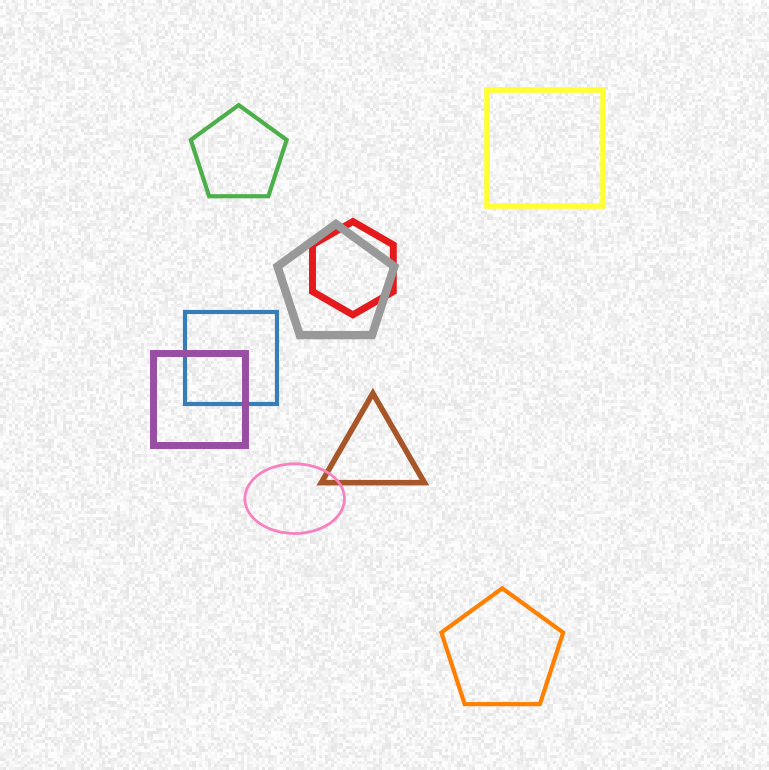[{"shape": "hexagon", "thickness": 2.5, "radius": 0.3, "center": [0.458, 0.652]}, {"shape": "square", "thickness": 1.5, "radius": 0.3, "center": [0.3, 0.535]}, {"shape": "pentagon", "thickness": 1.5, "radius": 0.33, "center": [0.31, 0.798]}, {"shape": "square", "thickness": 2.5, "radius": 0.3, "center": [0.258, 0.482]}, {"shape": "pentagon", "thickness": 1.5, "radius": 0.42, "center": [0.652, 0.153]}, {"shape": "square", "thickness": 2, "radius": 0.38, "center": [0.707, 0.807]}, {"shape": "triangle", "thickness": 2, "radius": 0.39, "center": [0.484, 0.412]}, {"shape": "oval", "thickness": 1, "radius": 0.32, "center": [0.383, 0.352]}, {"shape": "pentagon", "thickness": 3, "radius": 0.4, "center": [0.436, 0.629]}]